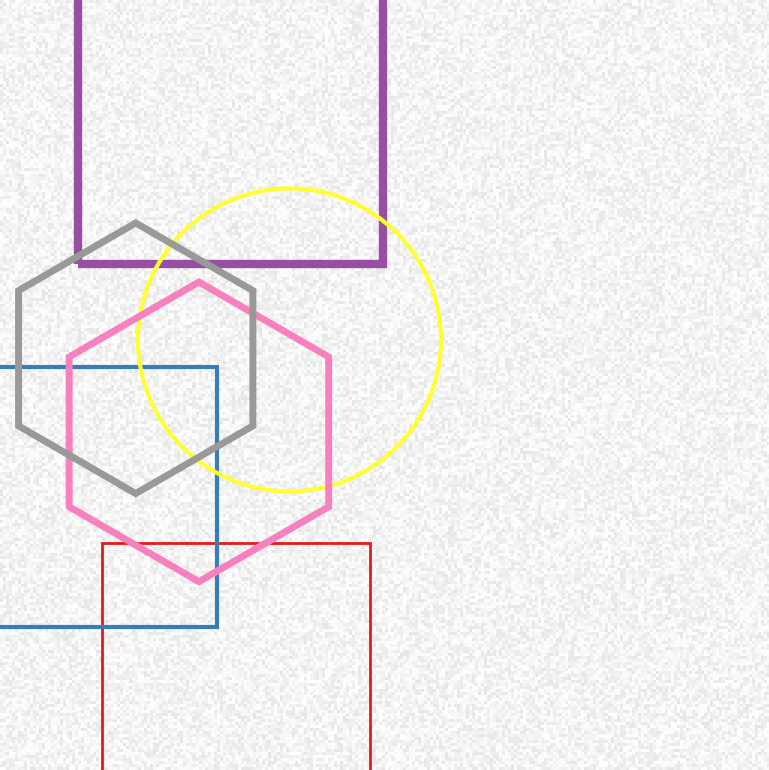[{"shape": "square", "thickness": 1, "radius": 0.87, "center": [0.307, 0.121]}, {"shape": "square", "thickness": 1.5, "radius": 0.84, "center": [0.113, 0.355]}, {"shape": "square", "thickness": 3, "radius": 0.99, "center": [0.3, 0.855]}, {"shape": "circle", "thickness": 1.5, "radius": 0.98, "center": [0.376, 0.559]}, {"shape": "hexagon", "thickness": 2.5, "radius": 0.97, "center": [0.258, 0.439]}, {"shape": "hexagon", "thickness": 2.5, "radius": 0.88, "center": [0.176, 0.535]}]